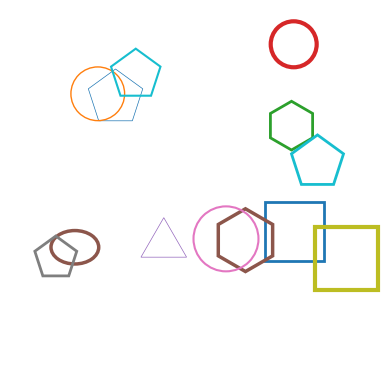[{"shape": "square", "thickness": 2, "radius": 0.38, "center": [0.765, 0.399]}, {"shape": "pentagon", "thickness": 0.5, "radius": 0.37, "center": [0.3, 0.746]}, {"shape": "circle", "thickness": 1, "radius": 0.35, "center": [0.254, 0.756]}, {"shape": "hexagon", "thickness": 2, "radius": 0.32, "center": [0.757, 0.674]}, {"shape": "circle", "thickness": 3, "radius": 0.3, "center": [0.763, 0.885]}, {"shape": "triangle", "thickness": 0.5, "radius": 0.34, "center": [0.425, 0.366]}, {"shape": "oval", "thickness": 2.5, "radius": 0.31, "center": [0.194, 0.358]}, {"shape": "hexagon", "thickness": 2.5, "radius": 0.41, "center": [0.638, 0.376]}, {"shape": "circle", "thickness": 1.5, "radius": 0.42, "center": [0.587, 0.38]}, {"shape": "pentagon", "thickness": 2, "radius": 0.29, "center": [0.145, 0.33]}, {"shape": "square", "thickness": 3, "radius": 0.41, "center": [0.9, 0.33]}, {"shape": "pentagon", "thickness": 1.5, "radius": 0.34, "center": [0.353, 0.806]}, {"shape": "pentagon", "thickness": 2, "radius": 0.36, "center": [0.825, 0.578]}]